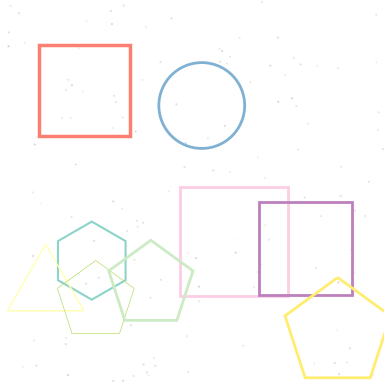[{"shape": "hexagon", "thickness": 1.5, "radius": 0.51, "center": [0.238, 0.323]}, {"shape": "triangle", "thickness": 1, "radius": 0.58, "center": [0.119, 0.25]}, {"shape": "square", "thickness": 2.5, "radius": 0.59, "center": [0.22, 0.765]}, {"shape": "circle", "thickness": 2, "radius": 0.56, "center": [0.524, 0.726]}, {"shape": "pentagon", "thickness": 0.5, "radius": 0.52, "center": [0.249, 0.219]}, {"shape": "square", "thickness": 2, "radius": 0.7, "center": [0.608, 0.373]}, {"shape": "square", "thickness": 2, "radius": 0.61, "center": [0.794, 0.355]}, {"shape": "pentagon", "thickness": 2, "radius": 0.58, "center": [0.392, 0.261]}, {"shape": "pentagon", "thickness": 2, "radius": 0.72, "center": [0.877, 0.135]}]